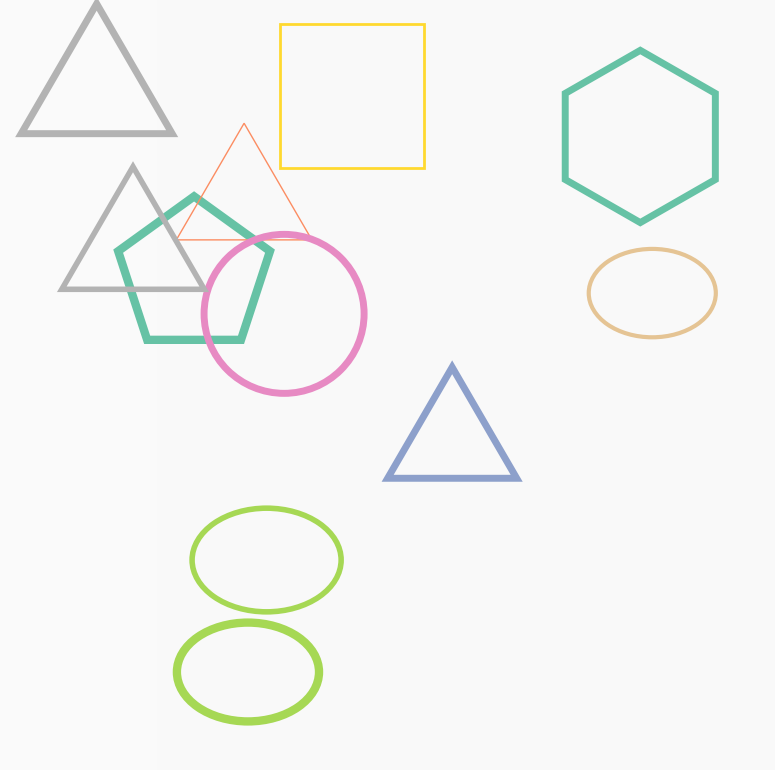[{"shape": "hexagon", "thickness": 2.5, "radius": 0.56, "center": [0.826, 0.823]}, {"shape": "pentagon", "thickness": 3, "radius": 0.51, "center": [0.25, 0.642]}, {"shape": "triangle", "thickness": 0.5, "radius": 0.5, "center": [0.315, 0.739]}, {"shape": "triangle", "thickness": 2.5, "radius": 0.48, "center": [0.583, 0.427]}, {"shape": "circle", "thickness": 2.5, "radius": 0.52, "center": [0.367, 0.592]}, {"shape": "oval", "thickness": 3, "radius": 0.46, "center": [0.32, 0.127]}, {"shape": "oval", "thickness": 2, "radius": 0.48, "center": [0.344, 0.273]}, {"shape": "square", "thickness": 1, "radius": 0.47, "center": [0.454, 0.876]}, {"shape": "oval", "thickness": 1.5, "radius": 0.41, "center": [0.842, 0.619]}, {"shape": "triangle", "thickness": 2.5, "radius": 0.56, "center": [0.125, 0.883]}, {"shape": "triangle", "thickness": 2, "radius": 0.53, "center": [0.172, 0.677]}]